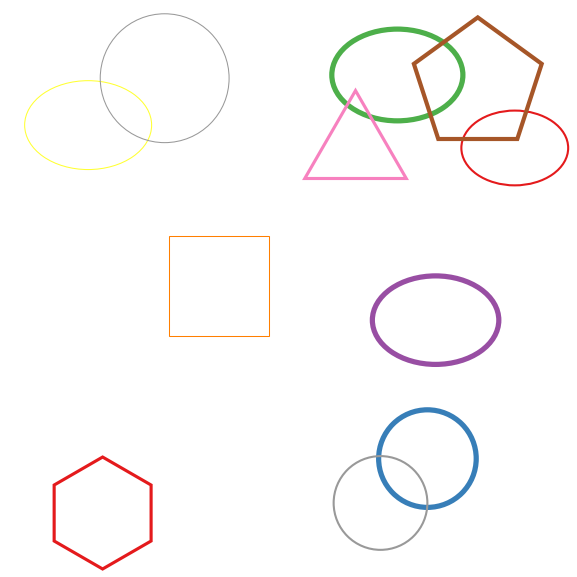[{"shape": "oval", "thickness": 1, "radius": 0.46, "center": [0.891, 0.743]}, {"shape": "hexagon", "thickness": 1.5, "radius": 0.48, "center": [0.178, 0.111]}, {"shape": "circle", "thickness": 2.5, "radius": 0.42, "center": [0.74, 0.205]}, {"shape": "oval", "thickness": 2.5, "radius": 0.57, "center": [0.688, 0.869]}, {"shape": "oval", "thickness": 2.5, "radius": 0.55, "center": [0.754, 0.445]}, {"shape": "square", "thickness": 0.5, "radius": 0.43, "center": [0.379, 0.504]}, {"shape": "oval", "thickness": 0.5, "radius": 0.55, "center": [0.153, 0.782]}, {"shape": "pentagon", "thickness": 2, "radius": 0.58, "center": [0.827, 0.853]}, {"shape": "triangle", "thickness": 1.5, "radius": 0.51, "center": [0.616, 0.741]}, {"shape": "circle", "thickness": 1, "radius": 0.41, "center": [0.659, 0.128]}, {"shape": "circle", "thickness": 0.5, "radius": 0.56, "center": [0.285, 0.864]}]